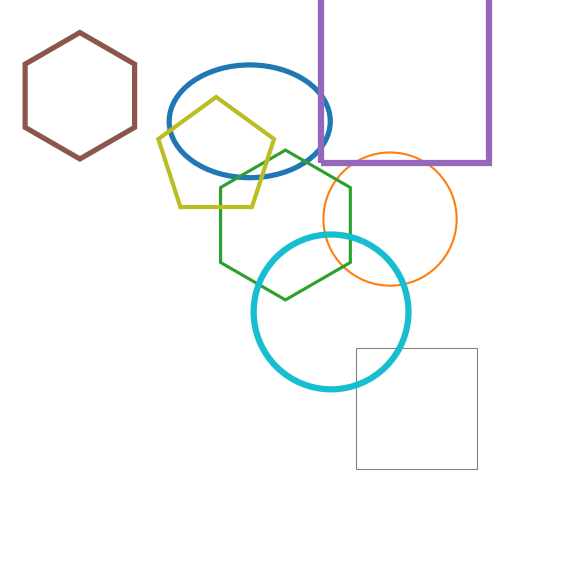[{"shape": "oval", "thickness": 2.5, "radius": 0.7, "center": [0.432, 0.789]}, {"shape": "circle", "thickness": 1, "radius": 0.58, "center": [0.675, 0.62]}, {"shape": "hexagon", "thickness": 1.5, "radius": 0.65, "center": [0.494, 0.61]}, {"shape": "square", "thickness": 3, "radius": 0.73, "center": [0.701, 0.862]}, {"shape": "hexagon", "thickness": 2.5, "radius": 0.55, "center": [0.138, 0.833]}, {"shape": "square", "thickness": 0.5, "radius": 0.52, "center": [0.722, 0.292]}, {"shape": "pentagon", "thickness": 2, "radius": 0.53, "center": [0.374, 0.726]}, {"shape": "circle", "thickness": 3, "radius": 0.67, "center": [0.573, 0.459]}]